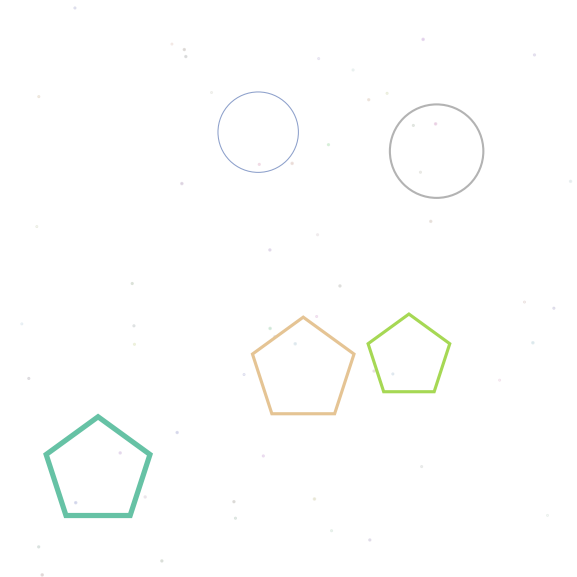[{"shape": "pentagon", "thickness": 2.5, "radius": 0.47, "center": [0.17, 0.183]}, {"shape": "circle", "thickness": 0.5, "radius": 0.35, "center": [0.447, 0.77]}, {"shape": "pentagon", "thickness": 1.5, "radius": 0.37, "center": [0.708, 0.381]}, {"shape": "pentagon", "thickness": 1.5, "radius": 0.46, "center": [0.525, 0.357]}, {"shape": "circle", "thickness": 1, "radius": 0.4, "center": [0.756, 0.737]}]